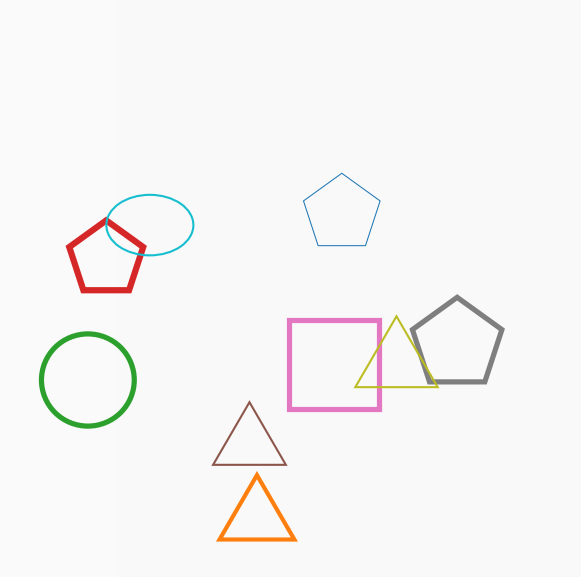[{"shape": "pentagon", "thickness": 0.5, "radius": 0.35, "center": [0.588, 0.63]}, {"shape": "triangle", "thickness": 2, "radius": 0.37, "center": [0.442, 0.102]}, {"shape": "circle", "thickness": 2.5, "radius": 0.4, "center": [0.151, 0.341]}, {"shape": "pentagon", "thickness": 3, "radius": 0.33, "center": [0.183, 0.551]}, {"shape": "triangle", "thickness": 1, "radius": 0.36, "center": [0.429, 0.23]}, {"shape": "square", "thickness": 2.5, "radius": 0.39, "center": [0.575, 0.368]}, {"shape": "pentagon", "thickness": 2.5, "radius": 0.4, "center": [0.787, 0.403]}, {"shape": "triangle", "thickness": 1, "radius": 0.41, "center": [0.682, 0.37]}, {"shape": "oval", "thickness": 1, "radius": 0.37, "center": [0.258, 0.609]}]